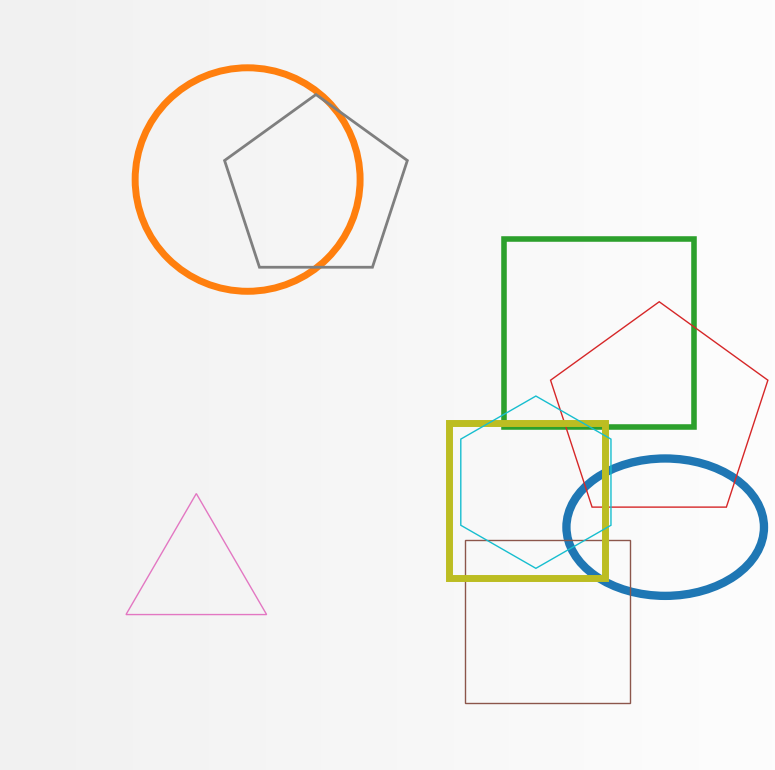[{"shape": "oval", "thickness": 3, "radius": 0.64, "center": [0.858, 0.315]}, {"shape": "circle", "thickness": 2.5, "radius": 0.73, "center": [0.32, 0.767]}, {"shape": "square", "thickness": 2, "radius": 0.61, "center": [0.773, 0.568]}, {"shape": "pentagon", "thickness": 0.5, "radius": 0.74, "center": [0.851, 0.461]}, {"shape": "square", "thickness": 0.5, "radius": 0.53, "center": [0.707, 0.193]}, {"shape": "triangle", "thickness": 0.5, "radius": 0.52, "center": [0.253, 0.254]}, {"shape": "pentagon", "thickness": 1, "radius": 0.62, "center": [0.408, 0.753]}, {"shape": "square", "thickness": 2.5, "radius": 0.5, "center": [0.68, 0.35]}, {"shape": "hexagon", "thickness": 0.5, "radius": 0.56, "center": [0.691, 0.374]}]